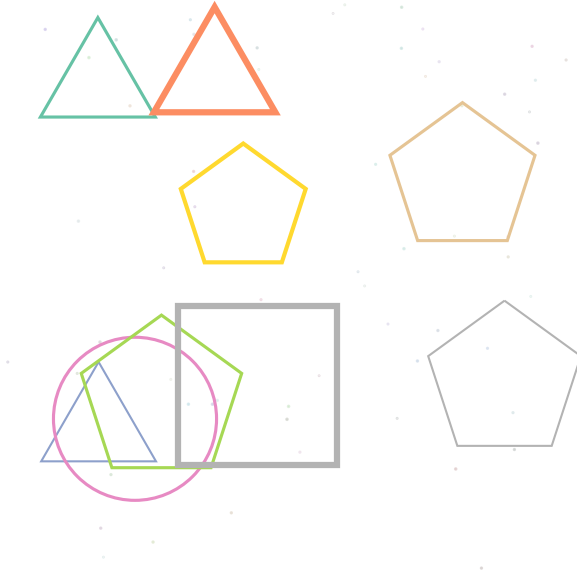[{"shape": "triangle", "thickness": 1.5, "radius": 0.57, "center": [0.169, 0.854]}, {"shape": "triangle", "thickness": 3, "radius": 0.61, "center": [0.372, 0.865]}, {"shape": "triangle", "thickness": 1, "radius": 0.57, "center": [0.171, 0.258]}, {"shape": "circle", "thickness": 1.5, "radius": 0.71, "center": [0.234, 0.274]}, {"shape": "pentagon", "thickness": 1.5, "radius": 0.73, "center": [0.28, 0.307]}, {"shape": "pentagon", "thickness": 2, "radius": 0.57, "center": [0.421, 0.637]}, {"shape": "pentagon", "thickness": 1.5, "radius": 0.66, "center": [0.801, 0.689]}, {"shape": "pentagon", "thickness": 1, "radius": 0.69, "center": [0.874, 0.34]}, {"shape": "square", "thickness": 3, "radius": 0.69, "center": [0.446, 0.331]}]